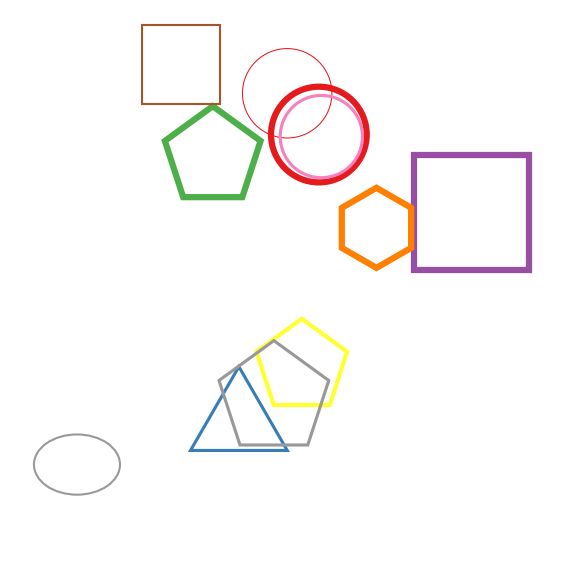[{"shape": "circle", "thickness": 0.5, "radius": 0.39, "center": [0.497, 0.838]}, {"shape": "circle", "thickness": 3, "radius": 0.41, "center": [0.552, 0.766]}, {"shape": "triangle", "thickness": 1.5, "radius": 0.48, "center": [0.414, 0.267]}, {"shape": "pentagon", "thickness": 3, "radius": 0.44, "center": [0.368, 0.728]}, {"shape": "square", "thickness": 3, "radius": 0.5, "center": [0.817, 0.631]}, {"shape": "hexagon", "thickness": 3, "radius": 0.35, "center": [0.652, 0.605]}, {"shape": "pentagon", "thickness": 2, "radius": 0.41, "center": [0.523, 0.365]}, {"shape": "square", "thickness": 1, "radius": 0.34, "center": [0.313, 0.888]}, {"shape": "circle", "thickness": 1.5, "radius": 0.36, "center": [0.556, 0.763]}, {"shape": "oval", "thickness": 1, "radius": 0.37, "center": [0.133, 0.195]}, {"shape": "pentagon", "thickness": 1.5, "radius": 0.5, "center": [0.474, 0.309]}]